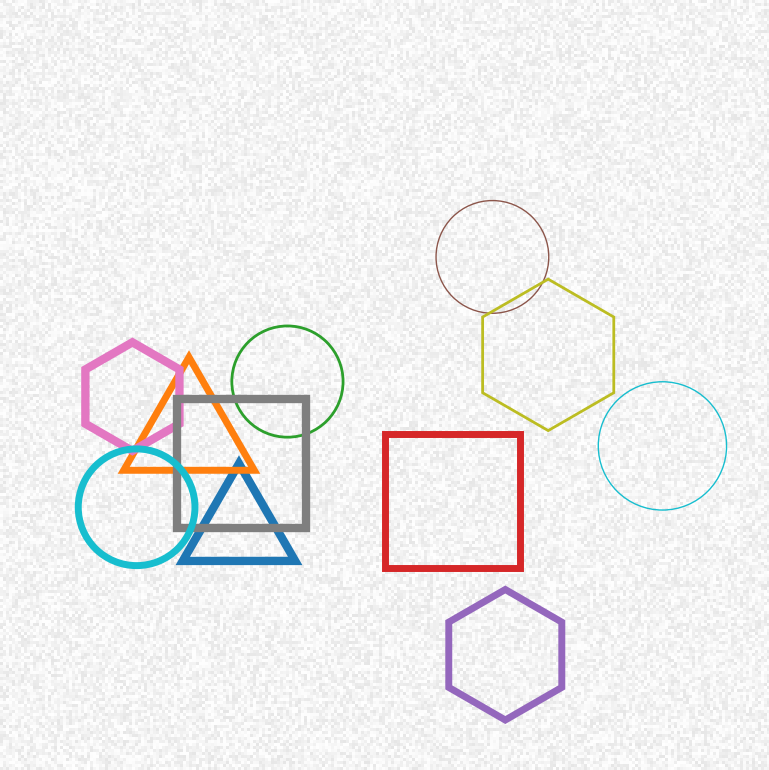[{"shape": "triangle", "thickness": 3, "radius": 0.42, "center": [0.31, 0.314]}, {"shape": "triangle", "thickness": 2.5, "radius": 0.49, "center": [0.245, 0.438]}, {"shape": "circle", "thickness": 1, "radius": 0.36, "center": [0.373, 0.504]}, {"shape": "square", "thickness": 2.5, "radius": 0.44, "center": [0.588, 0.349]}, {"shape": "hexagon", "thickness": 2.5, "radius": 0.42, "center": [0.656, 0.15]}, {"shape": "circle", "thickness": 0.5, "radius": 0.37, "center": [0.639, 0.666]}, {"shape": "hexagon", "thickness": 3, "radius": 0.35, "center": [0.172, 0.485]}, {"shape": "square", "thickness": 3, "radius": 0.42, "center": [0.314, 0.398]}, {"shape": "hexagon", "thickness": 1, "radius": 0.49, "center": [0.712, 0.539]}, {"shape": "circle", "thickness": 0.5, "radius": 0.42, "center": [0.86, 0.421]}, {"shape": "circle", "thickness": 2.5, "radius": 0.38, "center": [0.177, 0.341]}]